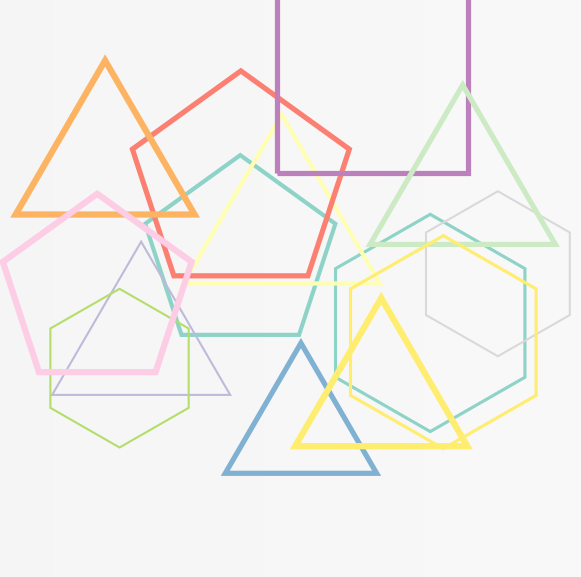[{"shape": "hexagon", "thickness": 1.5, "radius": 0.94, "center": [0.74, 0.44]}, {"shape": "pentagon", "thickness": 2, "radius": 0.86, "center": [0.413, 0.558]}, {"shape": "triangle", "thickness": 2, "radius": 0.97, "center": [0.485, 0.606]}, {"shape": "triangle", "thickness": 1, "radius": 0.88, "center": [0.243, 0.404]}, {"shape": "pentagon", "thickness": 2.5, "radius": 0.98, "center": [0.414, 0.68]}, {"shape": "triangle", "thickness": 2.5, "radius": 0.75, "center": [0.518, 0.255]}, {"shape": "triangle", "thickness": 3, "radius": 0.89, "center": [0.181, 0.717]}, {"shape": "hexagon", "thickness": 1, "radius": 0.69, "center": [0.206, 0.362]}, {"shape": "pentagon", "thickness": 3, "radius": 0.85, "center": [0.167, 0.493]}, {"shape": "hexagon", "thickness": 1, "radius": 0.71, "center": [0.857, 0.525]}, {"shape": "square", "thickness": 2.5, "radius": 0.82, "center": [0.641, 0.865]}, {"shape": "triangle", "thickness": 2.5, "radius": 0.92, "center": [0.796, 0.668]}, {"shape": "triangle", "thickness": 3, "radius": 0.85, "center": [0.656, 0.312]}, {"shape": "hexagon", "thickness": 1.5, "radius": 0.92, "center": [0.763, 0.407]}]